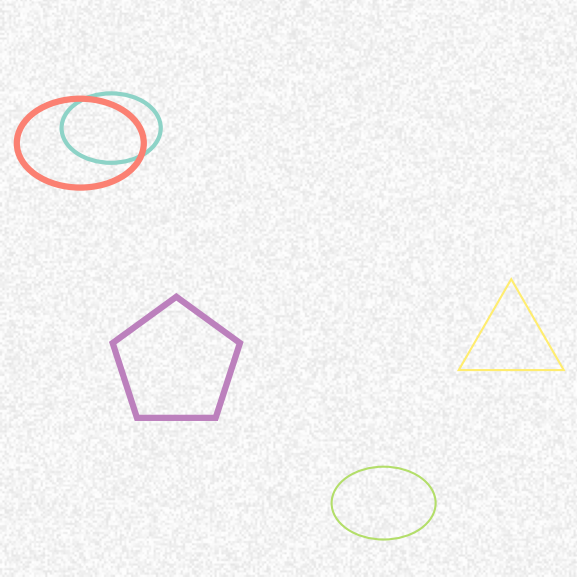[{"shape": "oval", "thickness": 2, "radius": 0.43, "center": [0.192, 0.777]}, {"shape": "oval", "thickness": 3, "radius": 0.55, "center": [0.139, 0.751]}, {"shape": "oval", "thickness": 1, "radius": 0.45, "center": [0.664, 0.128]}, {"shape": "pentagon", "thickness": 3, "radius": 0.58, "center": [0.305, 0.369]}, {"shape": "triangle", "thickness": 1, "radius": 0.52, "center": [0.885, 0.411]}]